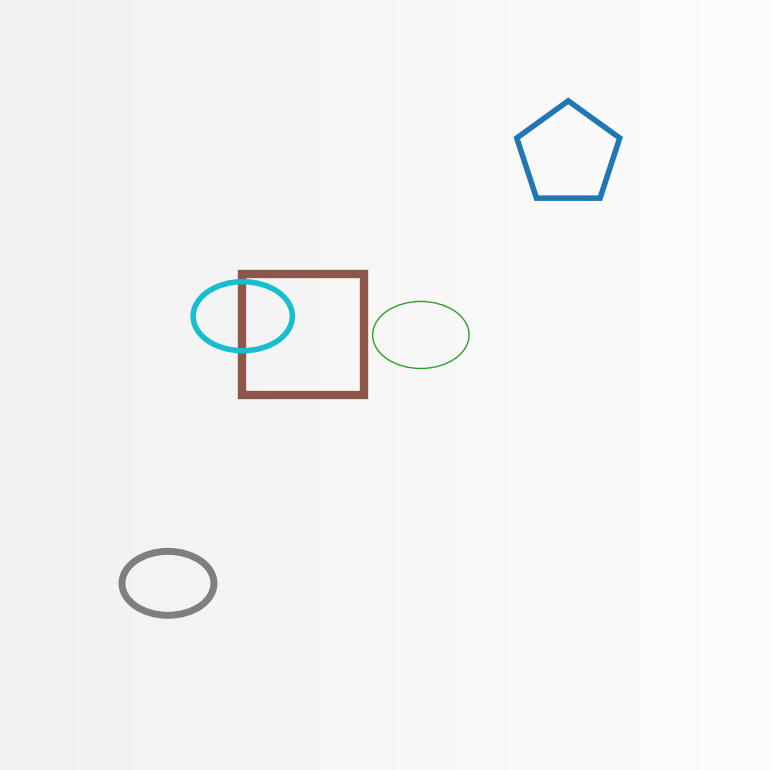[{"shape": "pentagon", "thickness": 2, "radius": 0.35, "center": [0.733, 0.799]}, {"shape": "oval", "thickness": 0.5, "radius": 0.31, "center": [0.543, 0.565]}, {"shape": "square", "thickness": 3, "radius": 0.39, "center": [0.392, 0.566]}, {"shape": "oval", "thickness": 2.5, "radius": 0.3, "center": [0.217, 0.242]}, {"shape": "oval", "thickness": 2, "radius": 0.32, "center": [0.313, 0.589]}]